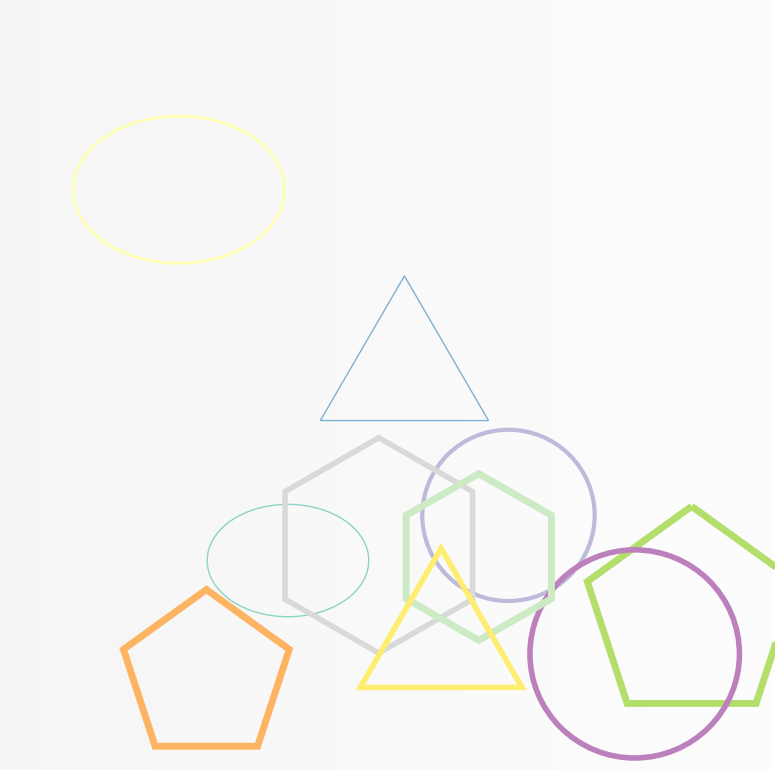[{"shape": "oval", "thickness": 0.5, "radius": 0.52, "center": [0.372, 0.272]}, {"shape": "oval", "thickness": 1, "radius": 0.68, "center": [0.231, 0.754]}, {"shape": "circle", "thickness": 1.5, "radius": 0.56, "center": [0.656, 0.331]}, {"shape": "triangle", "thickness": 0.5, "radius": 0.63, "center": [0.522, 0.516]}, {"shape": "pentagon", "thickness": 2.5, "radius": 0.56, "center": [0.266, 0.122]}, {"shape": "pentagon", "thickness": 2.5, "radius": 0.71, "center": [0.892, 0.201]}, {"shape": "hexagon", "thickness": 2, "radius": 0.7, "center": [0.489, 0.292]}, {"shape": "circle", "thickness": 2, "radius": 0.68, "center": [0.819, 0.151]}, {"shape": "hexagon", "thickness": 2.5, "radius": 0.54, "center": [0.618, 0.277]}, {"shape": "triangle", "thickness": 2, "radius": 0.6, "center": [0.569, 0.167]}]